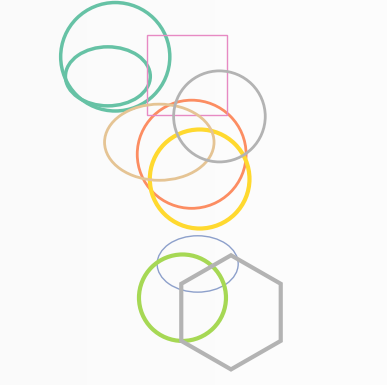[{"shape": "oval", "thickness": 2.5, "radius": 0.55, "center": [0.278, 0.802]}, {"shape": "circle", "thickness": 2.5, "radius": 0.7, "center": [0.297, 0.853]}, {"shape": "circle", "thickness": 2, "radius": 0.7, "center": [0.495, 0.599]}, {"shape": "oval", "thickness": 1, "radius": 0.52, "center": [0.51, 0.314]}, {"shape": "square", "thickness": 1, "radius": 0.52, "center": [0.482, 0.805]}, {"shape": "circle", "thickness": 3, "radius": 0.56, "center": [0.471, 0.227]}, {"shape": "circle", "thickness": 3, "radius": 0.64, "center": [0.515, 0.535]}, {"shape": "oval", "thickness": 2, "radius": 0.71, "center": [0.411, 0.631]}, {"shape": "hexagon", "thickness": 3, "radius": 0.74, "center": [0.596, 0.189]}, {"shape": "circle", "thickness": 2, "radius": 0.59, "center": [0.566, 0.698]}]